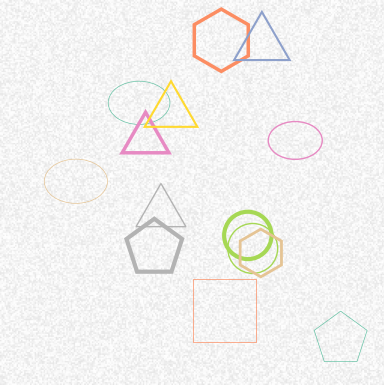[{"shape": "pentagon", "thickness": 0.5, "radius": 0.36, "center": [0.885, 0.119]}, {"shape": "oval", "thickness": 0.5, "radius": 0.4, "center": [0.361, 0.733]}, {"shape": "hexagon", "thickness": 2.5, "radius": 0.4, "center": [0.575, 0.895]}, {"shape": "square", "thickness": 0.5, "radius": 0.41, "center": [0.583, 0.194]}, {"shape": "triangle", "thickness": 1.5, "radius": 0.42, "center": [0.68, 0.886]}, {"shape": "triangle", "thickness": 2.5, "radius": 0.35, "center": [0.378, 0.638]}, {"shape": "oval", "thickness": 1, "radius": 0.35, "center": [0.767, 0.635]}, {"shape": "circle", "thickness": 3, "radius": 0.31, "center": [0.644, 0.388]}, {"shape": "circle", "thickness": 1, "radius": 0.32, "center": [0.656, 0.355]}, {"shape": "triangle", "thickness": 1.5, "radius": 0.39, "center": [0.444, 0.71]}, {"shape": "oval", "thickness": 0.5, "radius": 0.41, "center": [0.197, 0.529]}, {"shape": "hexagon", "thickness": 2, "radius": 0.31, "center": [0.677, 0.343]}, {"shape": "pentagon", "thickness": 3, "radius": 0.38, "center": [0.401, 0.356]}, {"shape": "triangle", "thickness": 1, "radius": 0.37, "center": [0.418, 0.449]}]